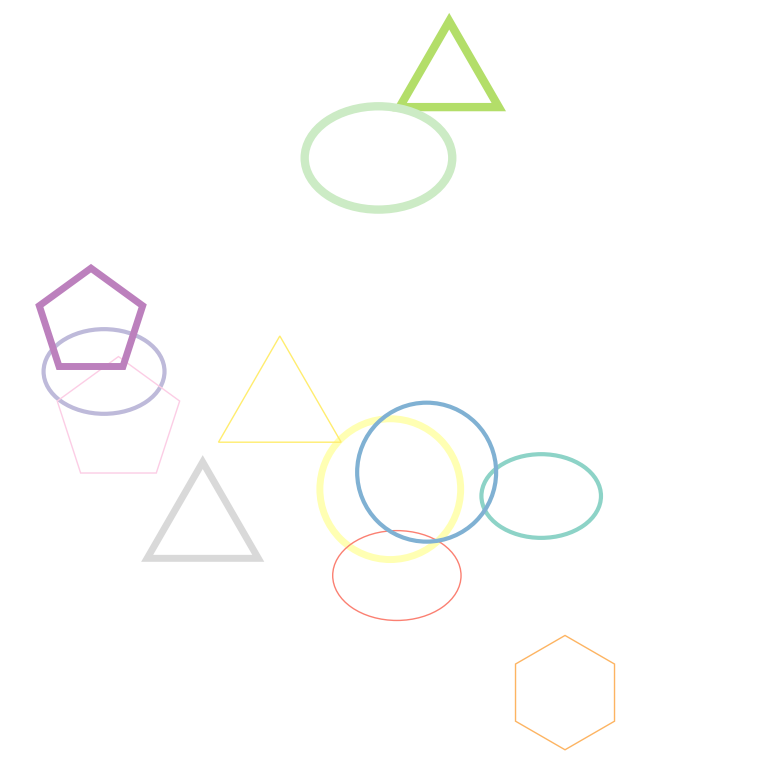[{"shape": "oval", "thickness": 1.5, "radius": 0.39, "center": [0.703, 0.356]}, {"shape": "circle", "thickness": 2.5, "radius": 0.46, "center": [0.507, 0.365]}, {"shape": "oval", "thickness": 1.5, "radius": 0.39, "center": [0.135, 0.518]}, {"shape": "oval", "thickness": 0.5, "radius": 0.42, "center": [0.515, 0.253]}, {"shape": "circle", "thickness": 1.5, "radius": 0.45, "center": [0.554, 0.387]}, {"shape": "hexagon", "thickness": 0.5, "radius": 0.37, "center": [0.734, 0.1]}, {"shape": "triangle", "thickness": 3, "radius": 0.37, "center": [0.583, 0.898]}, {"shape": "pentagon", "thickness": 0.5, "radius": 0.42, "center": [0.154, 0.453]}, {"shape": "triangle", "thickness": 2.5, "radius": 0.42, "center": [0.263, 0.317]}, {"shape": "pentagon", "thickness": 2.5, "radius": 0.35, "center": [0.118, 0.581]}, {"shape": "oval", "thickness": 3, "radius": 0.48, "center": [0.492, 0.795]}, {"shape": "triangle", "thickness": 0.5, "radius": 0.46, "center": [0.363, 0.472]}]